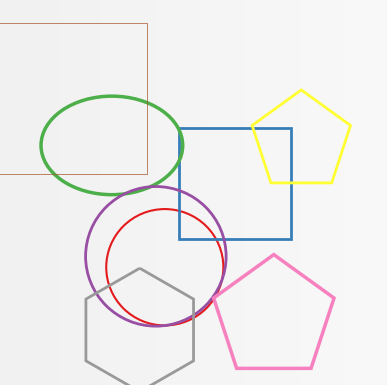[{"shape": "circle", "thickness": 1.5, "radius": 0.76, "center": [0.425, 0.306]}, {"shape": "square", "thickness": 2, "radius": 0.72, "center": [0.607, 0.523]}, {"shape": "oval", "thickness": 2.5, "radius": 0.91, "center": [0.289, 0.622]}, {"shape": "circle", "thickness": 2, "radius": 0.91, "center": [0.402, 0.334]}, {"shape": "pentagon", "thickness": 2, "radius": 0.67, "center": [0.778, 0.633]}, {"shape": "square", "thickness": 0.5, "radius": 0.98, "center": [0.185, 0.744]}, {"shape": "pentagon", "thickness": 2.5, "radius": 0.82, "center": [0.707, 0.175]}, {"shape": "hexagon", "thickness": 2, "radius": 0.8, "center": [0.361, 0.143]}]